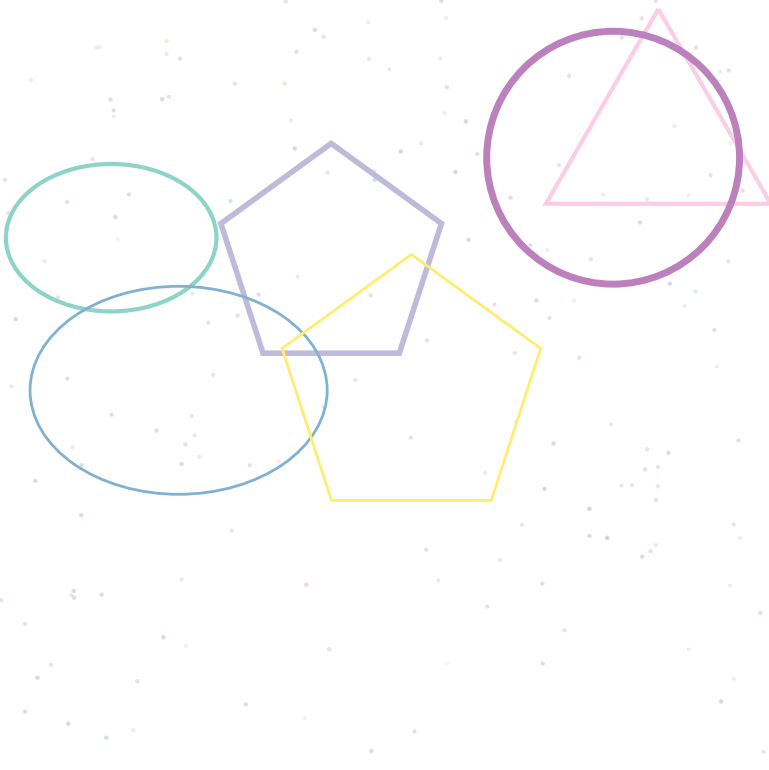[{"shape": "oval", "thickness": 1.5, "radius": 0.68, "center": [0.144, 0.691]}, {"shape": "pentagon", "thickness": 2, "radius": 0.75, "center": [0.43, 0.663]}, {"shape": "oval", "thickness": 1, "radius": 0.96, "center": [0.232, 0.493]}, {"shape": "triangle", "thickness": 1.5, "radius": 0.84, "center": [0.855, 0.82]}, {"shape": "circle", "thickness": 2.5, "radius": 0.82, "center": [0.796, 0.795]}, {"shape": "pentagon", "thickness": 1, "radius": 0.88, "center": [0.534, 0.493]}]